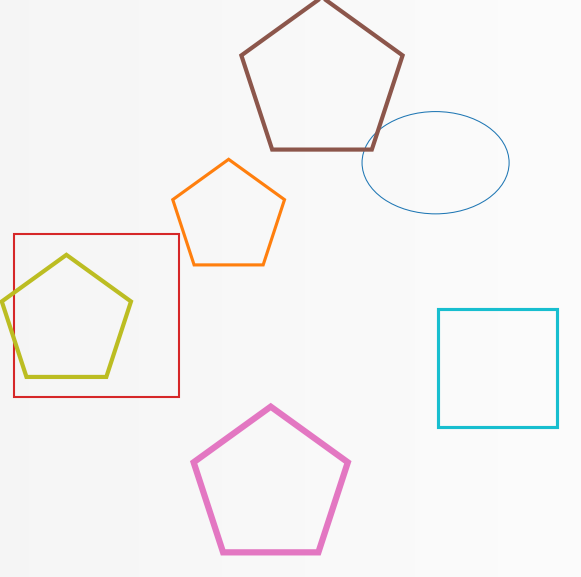[{"shape": "oval", "thickness": 0.5, "radius": 0.63, "center": [0.749, 0.717]}, {"shape": "pentagon", "thickness": 1.5, "radius": 0.51, "center": [0.393, 0.622]}, {"shape": "square", "thickness": 1, "radius": 0.71, "center": [0.166, 0.452]}, {"shape": "pentagon", "thickness": 2, "radius": 0.73, "center": [0.554, 0.858]}, {"shape": "pentagon", "thickness": 3, "radius": 0.7, "center": [0.466, 0.156]}, {"shape": "pentagon", "thickness": 2, "radius": 0.58, "center": [0.114, 0.441]}, {"shape": "square", "thickness": 1.5, "radius": 0.51, "center": [0.856, 0.362]}]